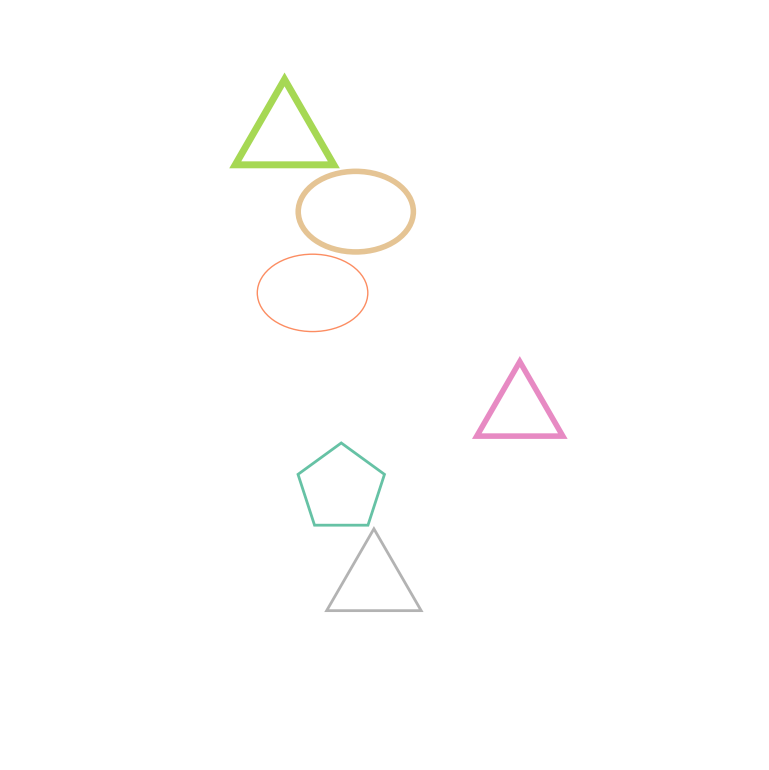[{"shape": "pentagon", "thickness": 1, "radius": 0.3, "center": [0.443, 0.366]}, {"shape": "oval", "thickness": 0.5, "radius": 0.36, "center": [0.406, 0.62]}, {"shape": "triangle", "thickness": 2, "radius": 0.32, "center": [0.675, 0.466]}, {"shape": "triangle", "thickness": 2.5, "radius": 0.37, "center": [0.37, 0.823]}, {"shape": "oval", "thickness": 2, "radius": 0.37, "center": [0.462, 0.725]}, {"shape": "triangle", "thickness": 1, "radius": 0.35, "center": [0.486, 0.242]}]